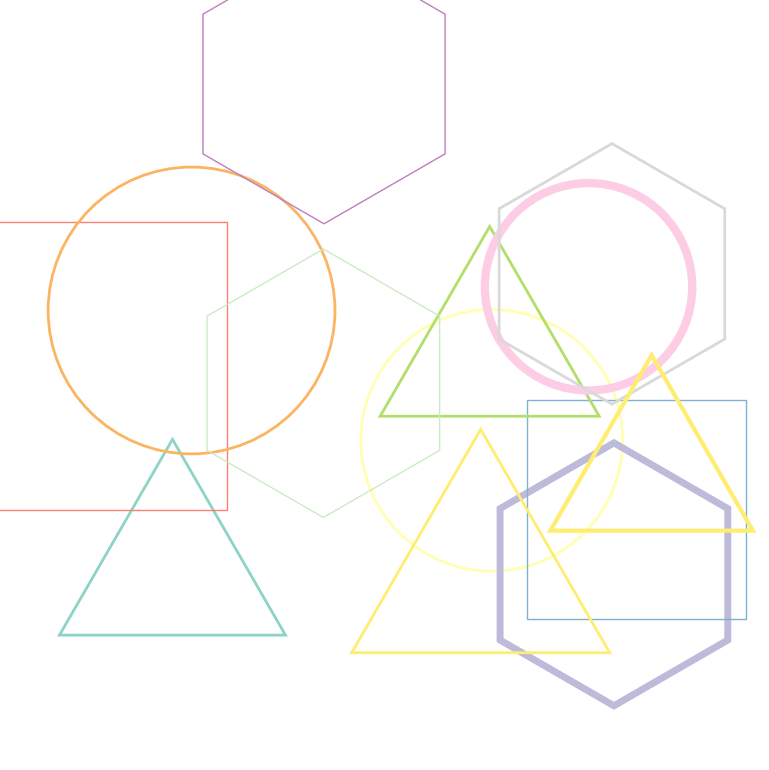[{"shape": "triangle", "thickness": 1, "radius": 0.85, "center": [0.224, 0.26]}, {"shape": "circle", "thickness": 1, "radius": 0.85, "center": [0.639, 0.428]}, {"shape": "hexagon", "thickness": 2.5, "radius": 0.85, "center": [0.797, 0.254]}, {"shape": "square", "thickness": 0.5, "radius": 0.93, "center": [0.108, 0.525]}, {"shape": "square", "thickness": 0.5, "radius": 0.71, "center": [0.827, 0.339]}, {"shape": "circle", "thickness": 1, "radius": 0.93, "center": [0.249, 0.597]}, {"shape": "triangle", "thickness": 1, "radius": 0.82, "center": [0.636, 0.542]}, {"shape": "circle", "thickness": 3, "radius": 0.67, "center": [0.764, 0.628]}, {"shape": "hexagon", "thickness": 1, "radius": 0.85, "center": [0.795, 0.644]}, {"shape": "hexagon", "thickness": 0.5, "radius": 0.91, "center": [0.421, 0.891]}, {"shape": "hexagon", "thickness": 0.5, "radius": 0.87, "center": [0.42, 0.502]}, {"shape": "triangle", "thickness": 1, "radius": 0.97, "center": [0.624, 0.249]}, {"shape": "triangle", "thickness": 1.5, "radius": 0.76, "center": [0.846, 0.387]}]